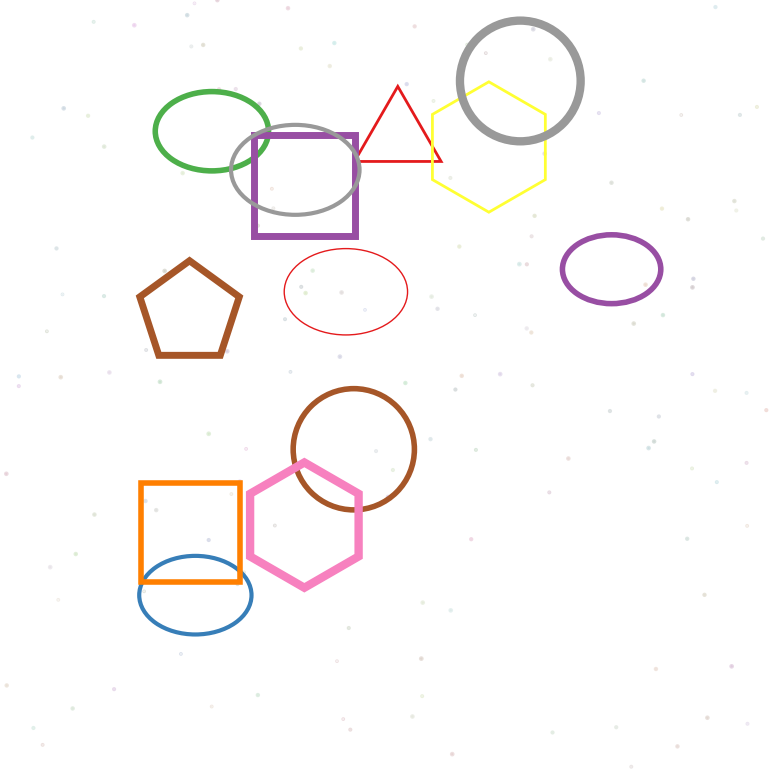[{"shape": "oval", "thickness": 0.5, "radius": 0.4, "center": [0.449, 0.621]}, {"shape": "triangle", "thickness": 1, "radius": 0.32, "center": [0.517, 0.823]}, {"shape": "oval", "thickness": 1.5, "radius": 0.36, "center": [0.254, 0.227]}, {"shape": "oval", "thickness": 2, "radius": 0.37, "center": [0.275, 0.83]}, {"shape": "oval", "thickness": 2, "radius": 0.32, "center": [0.794, 0.65]}, {"shape": "square", "thickness": 2.5, "radius": 0.33, "center": [0.395, 0.759]}, {"shape": "square", "thickness": 2, "radius": 0.32, "center": [0.247, 0.308]}, {"shape": "hexagon", "thickness": 1, "radius": 0.42, "center": [0.635, 0.809]}, {"shape": "circle", "thickness": 2, "radius": 0.39, "center": [0.459, 0.417]}, {"shape": "pentagon", "thickness": 2.5, "radius": 0.34, "center": [0.246, 0.593]}, {"shape": "hexagon", "thickness": 3, "radius": 0.41, "center": [0.395, 0.318]}, {"shape": "oval", "thickness": 1.5, "radius": 0.42, "center": [0.383, 0.779]}, {"shape": "circle", "thickness": 3, "radius": 0.39, "center": [0.676, 0.895]}]